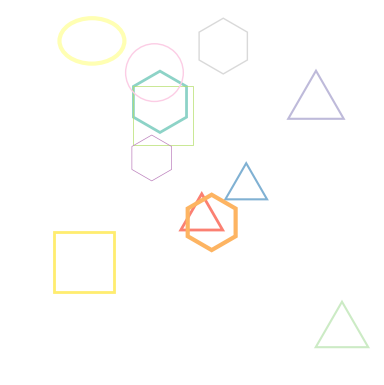[{"shape": "hexagon", "thickness": 2, "radius": 0.4, "center": [0.416, 0.736]}, {"shape": "oval", "thickness": 3, "radius": 0.42, "center": [0.239, 0.894]}, {"shape": "triangle", "thickness": 1.5, "radius": 0.42, "center": [0.821, 0.733]}, {"shape": "triangle", "thickness": 2, "radius": 0.31, "center": [0.524, 0.434]}, {"shape": "triangle", "thickness": 1.5, "radius": 0.31, "center": [0.64, 0.514]}, {"shape": "hexagon", "thickness": 3, "radius": 0.36, "center": [0.55, 0.422]}, {"shape": "square", "thickness": 0.5, "radius": 0.39, "center": [0.424, 0.7]}, {"shape": "circle", "thickness": 1, "radius": 0.37, "center": [0.401, 0.811]}, {"shape": "hexagon", "thickness": 1, "radius": 0.36, "center": [0.58, 0.88]}, {"shape": "hexagon", "thickness": 0.5, "radius": 0.3, "center": [0.394, 0.59]}, {"shape": "triangle", "thickness": 1.5, "radius": 0.39, "center": [0.888, 0.138]}, {"shape": "square", "thickness": 2, "radius": 0.39, "center": [0.219, 0.319]}]